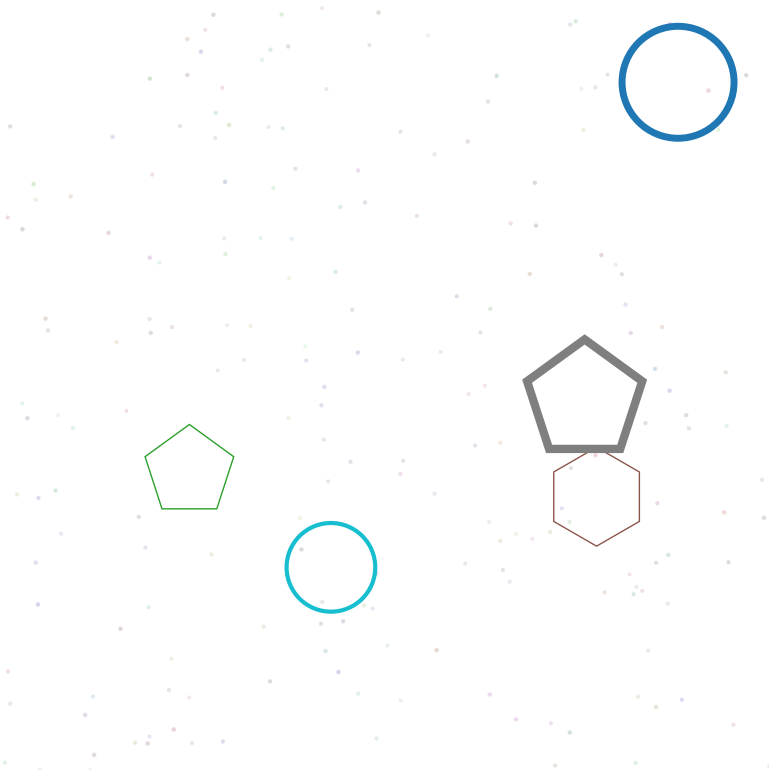[{"shape": "circle", "thickness": 2.5, "radius": 0.36, "center": [0.881, 0.893]}, {"shape": "pentagon", "thickness": 0.5, "radius": 0.3, "center": [0.246, 0.388]}, {"shape": "hexagon", "thickness": 0.5, "radius": 0.32, "center": [0.775, 0.355]}, {"shape": "pentagon", "thickness": 3, "radius": 0.39, "center": [0.759, 0.481]}, {"shape": "circle", "thickness": 1.5, "radius": 0.29, "center": [0.43, 0.263]}]